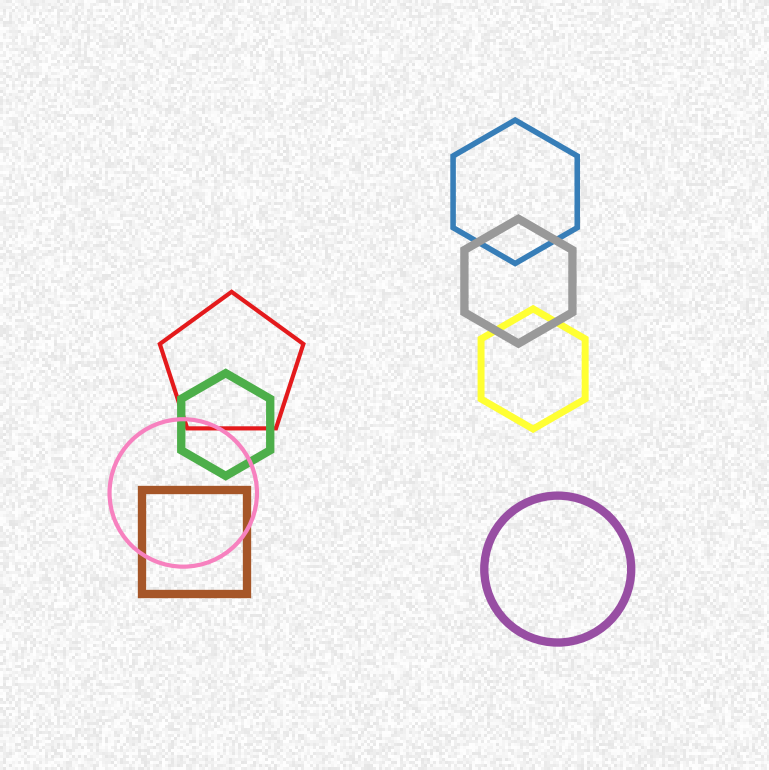[{"shape": "pentagon", "thickness": 1.5, "radius": 0.49, "center": [0.301, 0.523]}, {"shape": "hexagon", "thickness": 2, "radius": 0.47, "center": [0.669, 0.751]}, {"shape": "hexagon", "thickness": 3, "radius": 0.33, "center": [0.293, 0.449]}, {"shape": "circle", "thickness": 3, "radius": 0.48, "center": [0.724, 0.261]}, {"shape": "hexagon", "thickness": 2.5, "radius": 0.39, "center": [0.692, 0.521]}, {"shape": "square", "thickness": 3, "radius": 0.34, "center": [0.252, 0.296]}, {"shape": "circle", "thickness": 1.5, "radius": 0.48, "center": [0.238, 0.36]}, {"shape": "hexagon", "thickness": 3, "radius": 0.4, "center": [0.673, 0.635]}]